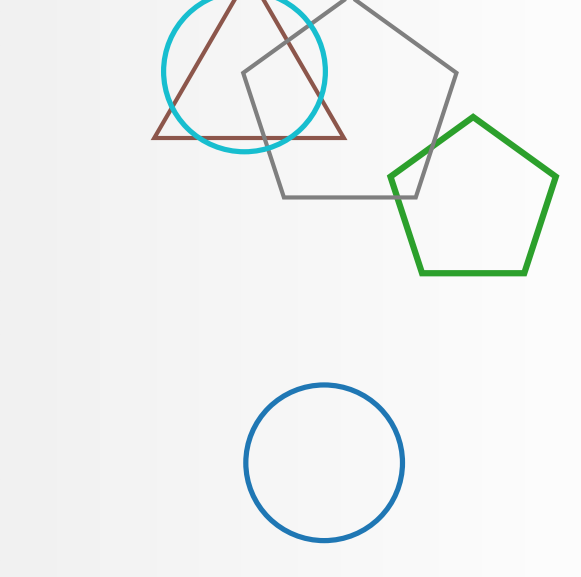[{"shape": "circle", "thickness": 2.5, "radius": 0.67, "center": [0.558, 0.198]}, {"shape": "pentagon", "thickness": 3, "radius": 0.75, "center": [0.814, 0.647]}, {"shape": "triangle", "thickness": 2, "radius": 0.94, "center": [0.429, 0.854]}, {"shape": "pentagon", "thickness": 2, "radius": 0.96, "center": [0.602, 0.813]}, {"shape": "circle", "thickness": 2.5, "radius": 0.7, "center": [0.421, 0.875]}]